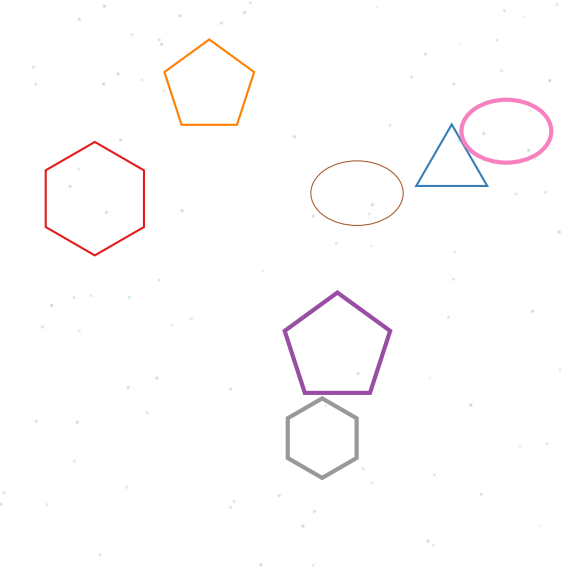[{"shape": "hexagon", "thickness": 1, "radius": 0.49, "center": [0.164, 0.655]}, {"shape": "triangle", "thickness": 1, "radius": 0.36, "center": [0.782, 0.713]}, {"shape": "pentagon", "thickness": 2, "radius": 0.48, "center": [0.584, 0.396]}, {"shape": "pentagon", "thickness": 1, "radius": 0.41, "center": [0.362, 0.849]}, {"shape": "oval", "thickness": 0.5, "radius": 0.4, "center": [0.618, 0.665]}, {"shape": "oval", "thickness": 2, "radius": 0.39, "center": [0.877, 0.772]}, {"shape": "hexagon", "thickness": 2, "radius": 0.34, "center": [0.558, 0.24]}]